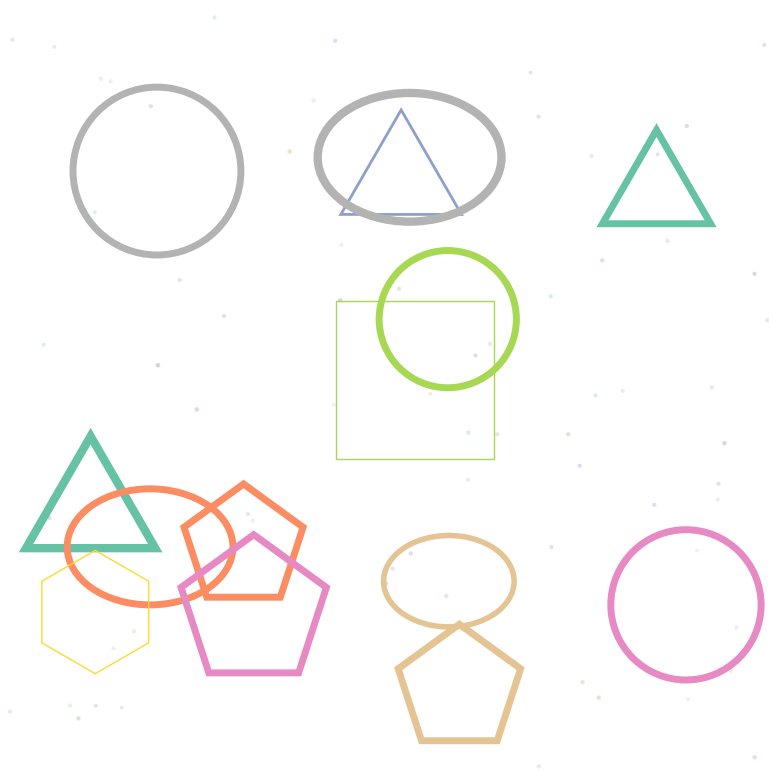[{"shape": "triangle", "thickness": 3, "radius": 0.48, "center": [0.118, 0.337]}, {"shape": "triangle", "thickness": 2.5, "radius": 0.41, "center": [0.853, 0.75]}, {"shape": "pentagon", "thickness": 2.5, "radius": 0.41, "center": [0.316, 0.29]}, {"shape": "oval", "thickness": 2.5, "radius": 0.54, "center": [0.195, 0.29]}, {"shape": "triangle", "thickness": 1, "radius": 0.45, "center": [0.521, 0.767]}, {"shape": "pentagon", "thickness": 2.5, "radius": 0.5, "center": [0.33, 0.206]}, {"shape": "circle", "thickness": 2.5, "radius": 0.49, "center": [0.891, 0.214]}, {"shape": "circle", "thickness": 2.5, "radius": 0.45, "center": [0.582, 0.586]}, {"shape": "square", "thickness": 0.5, "radius": 0.51, "center": [0.539, 0.507]}, {"shape": "hexagon", "thickness": 0.5, "radius": 0.4, "center": [0.124, 0.205]}, {"shape": "oval", "thickness": 2, "radius": 0.42, "center": [0.583, 0.245]}, {"shape": "pentagon", "thickness": 2.5, "radius": 0.42, "center": [0.597, 0.106]}, {"shape": "circle", "thickness": 2.5, "radius": 0.55, "center": [0.204, 0.778]}, {"shape": "oval", "thickness": 3, "radius": 0.6, "center": [0.532, 0.796]}]